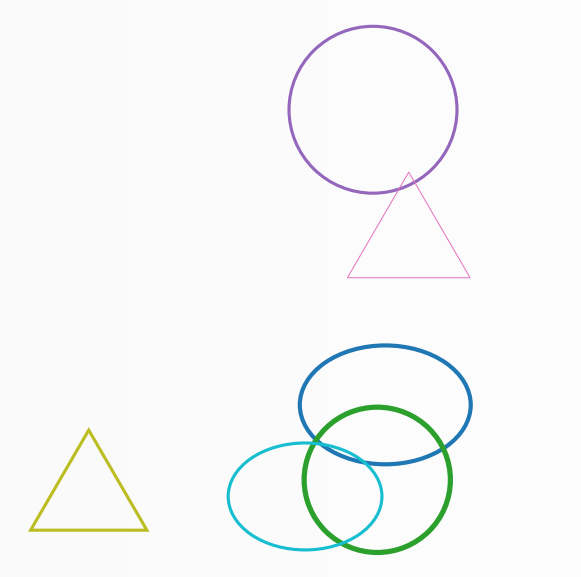[{"shape": "oval", "thickness": 2, "radius": 0.74, "center": [0.663, 0.298]}, {"shape": "circle", "thickness": 2.5, "radius": 0.63, "center": [0.649, 0.168]}, {"shape": "circle", "thickness": 1.5, "radius": 0.72, "center": [0.642, 0.809]}, {"shape": "triangle", "thickness": 0.5, "radius": 0.61, "center": [0.703, 0.579]}, {"shape": "triangle", "thickness": 1.5, "radius": 0.58, "center": [0.153, 0.139]}, {"shape": "oval", "thickness": 1.5, "radius": 0.66, "center": [0.525, 0.139]}]